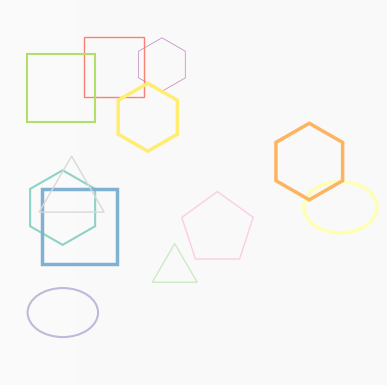[{"shape": "hexagon", "thickness": 1.5, "radius": 0.48, "center": [0.162, 0.461]}, {"shape": "oval", "thickness": 2.5, "radius": 0.47, "center": [0.878, 0.462]}, {"shape": "oval", "thickness": 1.5, "radius": 0.45, "center": [0.162, 0.188]}, {"shape": "square", "thickness": 1, "radius": 0.39, "center": [0.293, 0.825]}, {"shape": "square", "thickness": 2.5, "radius": 0.49, "center": [0.205, 0.411]}, {"shape": "hexagon", "thickness": 2.5, "radius": 0.5, "center": [0.798, 0.58]}, {"shape": "square", "thickness": 1.5, "radius": 0.44, "center": [0.158, 0.771]}, {"shape": "pentagon", "thickness": 1, "radius": 0.48, "center": [0.561, 0.406]}, {"shape": "triangle", "thickness": 1, "radius": 0.48, "center": [0.185, 0.498]}, {"shape": "hexagon", "thickness": 0.5, "radius": 0.35, "center": [0.418, 0.832]}, {"shape": "triangle", "thickness": 1, "radius": 0.33, "center": [0.451, 0.3]}, {"shape": "hexagon", "thickness": 2.5, "radius": 0.44, "center": [0.381, 0.695]}]